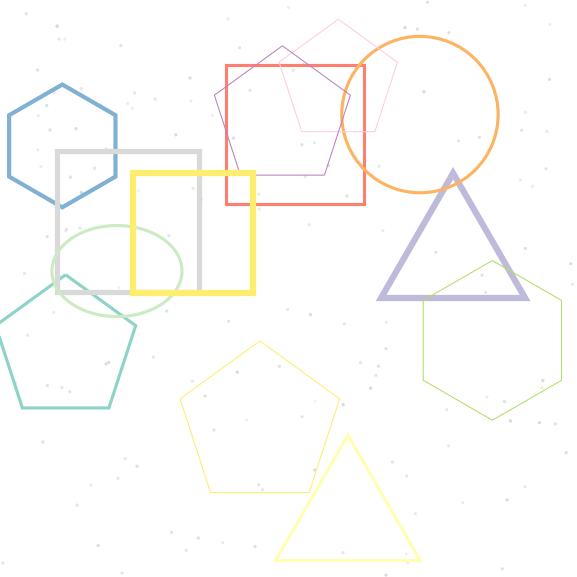[{"shape": "pentagon", "thickness": 1.5, "radius": 0.64, "center": [0.114, 0.396]}, {"shape": "triangle", "thickness": 1.5, "radius": 0.72, "center": [0.603, 0.101]}, {"shape": "triangle", "thickness": 3, "radius": 0.72, "center": [0.785, 0.555]}, {"shape": "square", "thickness": 1.5, "radius": 0.6, "center": [0.511, 0.766]}, {"shape": "hexagon", "thickness": 2, "radius": 0.53, "center": [0.108, 0.746]}, {"shape": "circle", "thickness": 1.5, "radius": 0.68, "center": [0.727, 0.801]}, {"shape": "hexagon", "thickness": 0.5, "radius": 0.69, "center": [0.853, 0.41]}, {"shape": "pentagon", "thickness": 0.5, "radius": 0.54, "center": [0.586, 0.858]}, {"shape": "square", "thickness": 2.5, "radius": 0.61, "center": [0.222, 0.616]}, {"shape": "pentagon", "thickness": 0.5, "radius": 0.62, "center": [0.489, 0.796]}, {"shape": "oval", "thickness": 1.5, "radius": 0.56, "center": [0.203, 0.53]}, {"shape": "pentagon", "thickness": 0.5, "radius": 0.73, "center": [0.45, 0.264]}, {"shape": "square", "thickness": 3, "radius": 0.52, "center": [0.334, 0.595]}]